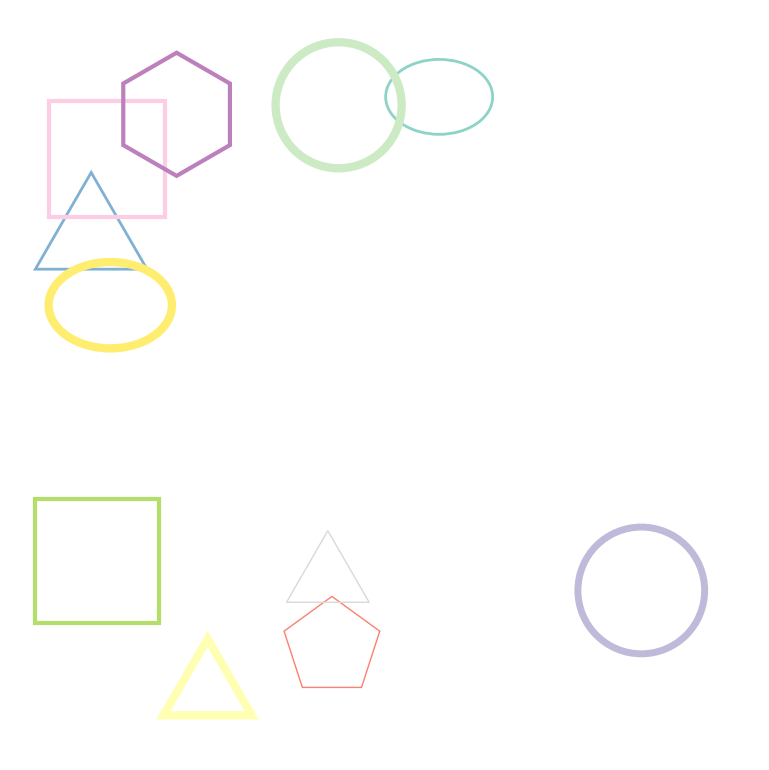[{"shape": "oval", "thickness": 1, "radius": 0.35, "center": [0.57, 0.874]}, {"shape": "triangle", "thickness": 3, "radius": 0.33, "center": [0.27, 0.104]}, {"shape": "circle", "thickness": 2.5, "radius": 0.41, "center": [0.833, 0.233]}, {"shape": "pentagon", "thickness": 0.5, "radius": 0.33, "center": [0.431, 0.16]}, {"shape": "triangle", "thickness": 1, "radius": 0.42, "center": [0.118, 0.692]}, {"shape": "square", "thickness": 1.5, "radius": 0.4, "center": [0.126, 0.271]}, {"shape": "square", "thickness": 1.5, "radius": 0.38, "center": [0.139, 0.794]}, {"shape": "triangle", "thickness": 0.5, "radius": 0.31, "center": [0.426, 0.249]}, {"shape": "hexagon", "thickness": 1.5, "radius": 0.4, "center": [0.229, 0.852]}, {"shape": "circle", "thickness": 3, "radius": 0.41, "center": [0.44, 0.863]}, {"shape": "oval", "thickness": 3, "radius": 0.4, "center": [0.143, 0.604]}]